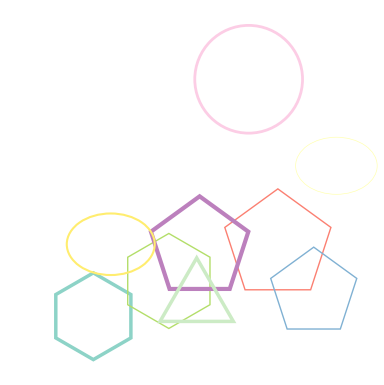[{"shape": "hexagon", "thickness": 2.5, "radius": 0.56, "center": [0.242, 0.179]}, {"shape": "oval", "thickness": 0.5, "radius": 0.53, "center": [0.874, 0.569]}, {"shape": "pentagon", "thickness": 1, "radius": 0.72, "center": [0.722, 0.365]}, {"shape": "pentagon", "thickness": 1, "radius": 0.59, "center": [0.815, 0.24]}, {"shape": "hexagon", "thickness": 1, "radius": 0.62, "center": [0.439, 0.27]}, {"shape": "circle", "thickness": 2, "radius": 0.7, "center": [0.646, 0.794]}, {"shape": "pentagon", "thickness": 3, "radius": 0.66, "center": [0.519, 0.357]}, {"shape": "triangle", "thickness": 2.5, "radius": 0.55, "center": [0.511, 0.22]}, {"shape": "oval", "thickness": 1.5, "radius": 0.57, "center": [0.288, 0.366]}]